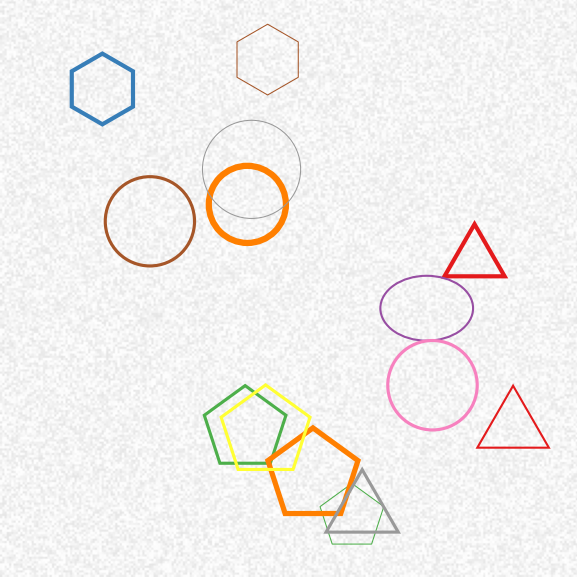[{"shape": "triangle", "thickness": 2, "radius": 0.3, "center": [0.822, 0.551]}, {"shape": "triangle", "thickness": 1, "radius": 0.36, "center": [0.888, 0.26]}, {"shape": "hexagon", "thickness": 2, "radius": 0.31, "center": [0.177, 0.845]}, {"shape": "pentagon", "thickness": 0.5, "radius": 0.29, "center": [0.609, 0.104]}, {"shape": "pentagon", "thickness": 1.5, "radius": 0.37, "center": [0.424, 0.257]}, {"shape": "oval", "thickness": 1, "radius": 0.4, "center": [0.739, 0.465]}, {"shape": "circle", "thickness": 3, "radius": 0.33, "center": [0.428, 0.645]}, {"shape": "pentagon", "thickness": 2.5, "radius": 0.41, "center": [0.542, 0.176]}, {"shape": "pentagon", "thickness": 1.5, "radius": 0.4, "center": [0.46, 0.252]}, {"shape": "hexagon", "thickness": 0.5, "radius": 0.31, "center": [0.463, 0.896]}, {"shape": "circle", "thickness": 1.5, "radius": 0.39, "center": [0.26, 0.616]}, {"shape": "circle", "thickness": 1.5, "radius": 0.39, "center": [0.749, 0.332]}, {"shape": "circle", "thickness": 0.5, "radius": 0.42, "center": [0.436, 0.706]}, {"shape": "triangle", "thickness": 1.5, "radius": 0.36, "center": [0.627, 0.114]}]